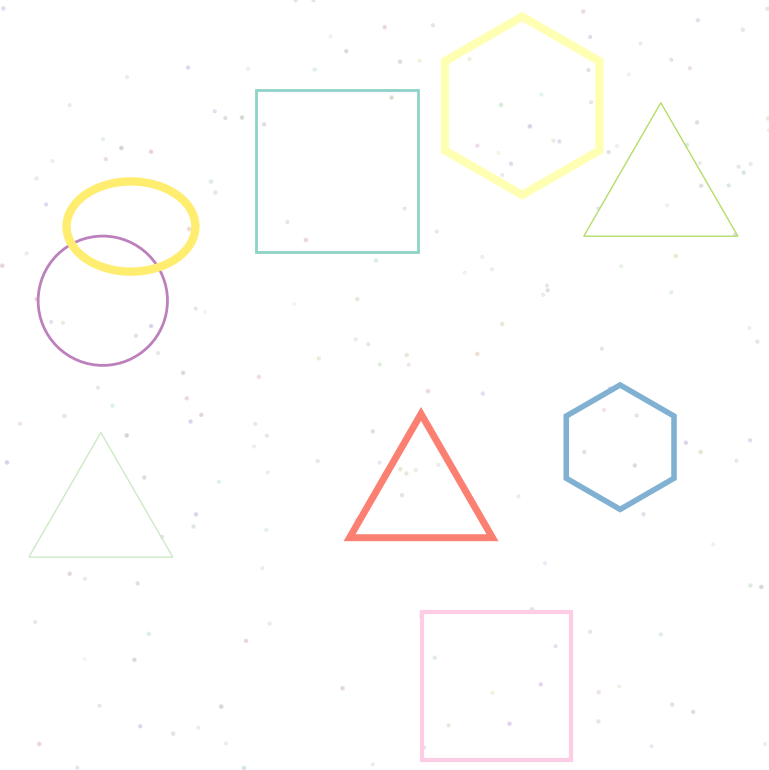[{"shape": "square", "thickness": 1, "radius": 0.52, "center": [0.438, 0.778]}, {"shape": "hexagon", "thickness": 3, "radius": 0.58, "center": [0.678, 0.863]}, {"shape": "triangle", "thickness": 2.5, "radius": 0.54, "center": [0.547, 0.355]}, {"shape": "hexagon", "thickness": 2, "radius": 0.4, "center": [0.805, 0.419]}, {"shape": "triangle", "thickness": 0.5, "radius": 0.58, "center": [0.858, 0.751]}, {"shape": "square", "thickness": 1.5, "radius": 0.48, "center": [0.645, 0.109]}, {"shape": "circle", "thickness": 1, "radius": 0.42, "center": [0.133, 0.609]}, {"shape": "triangle", "thickness": 0.5, "radius": 0.54, "center": [0.131, 0.33]}, {"shape": "oval", "thickness": 3, "radius": 0.42, "center": [0.17, 0.706]}]